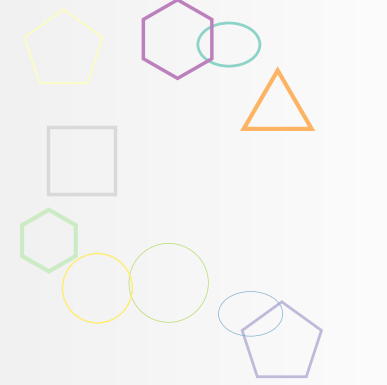[{"shape": "oval", "thickness": 2, "radius": 0.4, "center": [0.591, 0.884]}, {"shape": "pentagon", "thickness": 1, "radius": 0.53, "center": [0.164, 0.87]}, {"shape": "pentagon", "thickness": 2, "radius": 0.54, "center": [0.727, 0.108]}, {"shape": "oval", "thickness": 0.5, "radius": 0.41, "center": [0.647, 0.185]}, {"shape": "triangle", "thickness": 3, "radius": 0.51, "center": [0.717, 0.716]}, {"shape": "circle", "thickness": 0.5, "radius": 0.51, "center": [0.435, 0.265]}, {"shape": "square", "thickness": 2.5, "radius": 0.43, "center": [0.211, 0.583]}, {"shape": "hexagon", "thickness": 2.5, "radius": 0.51, "center": [0.458, 0.898]}, {"shape": "hexagon", "thickness": 3, "radius": 0.4, "center": [0.126, 0.375]}, {"shape": "circle", "thickness": 1, "radius": 0.45, "center": [0.251, 0.251]}]